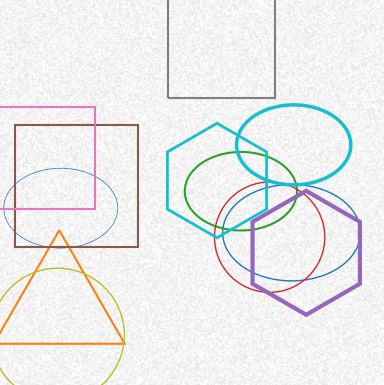[{"shape": "oval", "thickness": 0.5, "radius": 0.74, "center": [0.158, 0.459]}, {"shape": "oval", "thickness": 1, "radius": 0.89, "center": [0.757, 0.396]}, {"shape": "triangle", "thickness": 1.5, "radius": 0.98, "center": [0.154, 0.205]}, {"shape": "oval", "thickness": 1.5, "radius": 0.73, "center": [0.626, 0.503]}, {"shape": "circle", "thickness": 1, "radius": 0.72, "center": [0.7, 0.384]}, {"shape": "hexagon", "thickness": 3, "radius": 0.8, "center": [0.795, 0.343]}, {"shape": "square", "thickness": 1.5, "radius": 0.8, "center": [0.198, 0.517]}, {"shape": "square", "thickness": 1.5, "radius": 0.67, "center": [0.112, 0.59]}, {"shape": "square", "thickness": 1.5, "radius": 0.69, "center": [0.576, 0.883]}, {"shape": "circle", "thickness": 1, "radius": 0.87, "center": [0.15, 0.13]}, {"shape": "oval", "thickness": 2.5, "radius": 0.74, "center": [0.763, 0.624]}, {"shape": "hexagon", "thickness": 2, "radius": 0.74, "center": [0.564, 0.531]}]